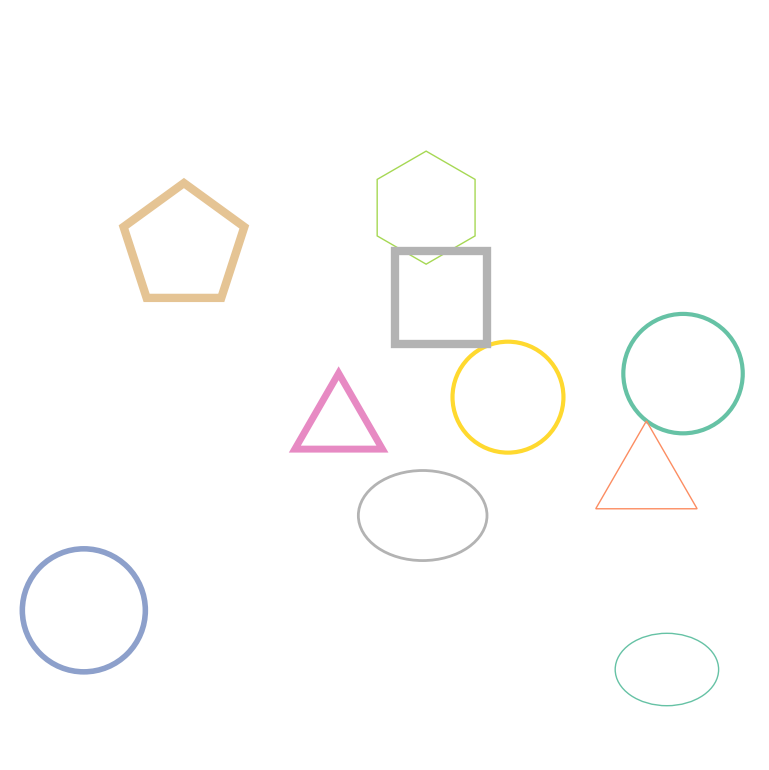[{"shape": "oval", "thickness": 0.5, "radius": 0.34, "center": [0.866, 0.131]}, {"shape": "circle", "thickness": 1.5, "radius": 0.39, "center": [0.887, 0.515]}, {"shape": "triangle", "thickness": 0.5, "radius": 0.38, "center": [0.84, 0.377]}, {"shape": "circle", "thickness": 2, "radius": 0.4, "center": [0.109, 0.207]}, {"shape": "triangle", "thickness": 2.5, "radius": 0.33, "center": [0.44, 0.45]}, {"shape": "hexagon", "thickness": 0.5, "radius": 0.37, "center": [0.553, 0.73]}, {"shape": "circle", "thickness": 1.5, "radius": 0.36, "center": [0.66, 0.484]}, {"shape": "pentagon", "thickness": 3, "radius": 0.41, "center": [0.239, 0.68]}, {"shape": "square", "thickness": 3, "radius": 0.3, "center": [0.573, 0.614]}, {"shape": "oval", "thickness": 1, "radius": 0.42, "center": [0.549, 0.33]}]